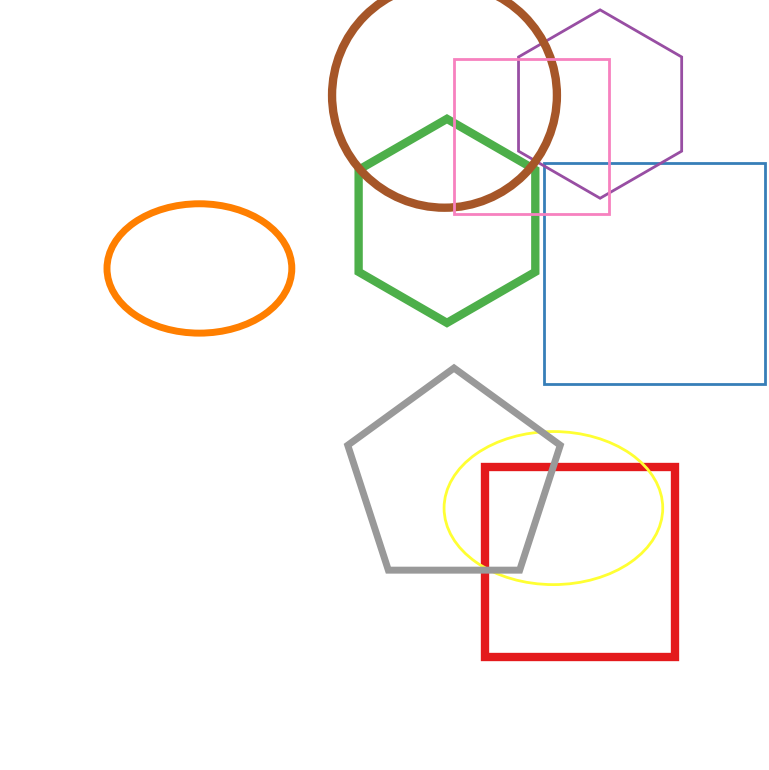[{"shape": "square", "thickness": 3, "radius": 0.62, "center": [0.753, 0.27]}, {"shape": "square", "thickness": 1, "radius": 0.72, "center": [0.85, 0.645]}, {"shape": "hexagon", "thickness": 3, "radius": 0.66, "center": [0.58, 0.713]}, {"shape": "hexagon", "thickness": 1, "radius": 0.61, "center": [0.779, 0.865]}, {"shape": "oval", "thickness": 2.5, "radius": 0.6, "center": [0.259, 0.651]}, {"shape": "oval", "thickness": 1, "radius": 0.71, "center": [0.719, 0.34]}, {"shape": "circle", "thickness": 3, "radius": 0.73, "center": [0.577, 0.876]}, {"shape": "square", "thickness": 1, "radius": 0.5, "center": [0.69, 0.823]}, {"shape": "pentagon", "thickness": 2.5, "radius": 0.73, "center": [0.59, 0.377]}]